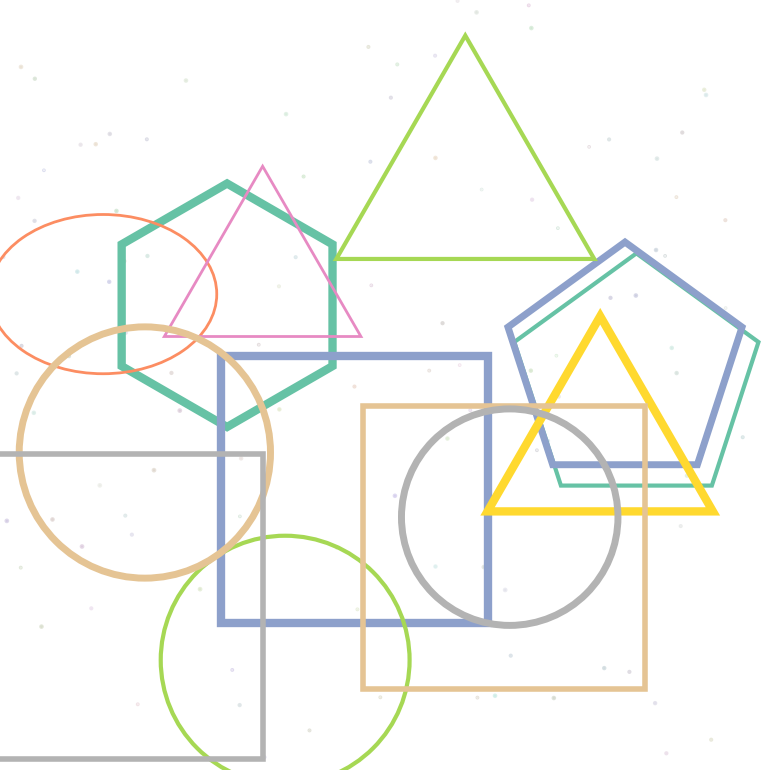[{"shape": "pentagon", "thickness": 1.5, "radius": 0.83, "center": [0.826, 0.504]}, {"shape": "hexagon", "thickness": 3, "radius": 0.79, "center": [0.295, 0.604]}, {"shape": "oval", "thickness": 1, "radius": 0.74, "center": [0.134, 0.618]}, {"shape": "pentagon", "thickness": 2.5, "radius": 0.8, "center": [0.812, 0.526]}, {"shape": "square", "thickness": 3, "radius": 0.87, "center": [0.46, 0.364]}, {"shape": "triangle", "thickness": 1, "radius": 0.74, "center": [0.341, 0.637]}, {"shape": "triangle", "thickness": 1.5, "radius": 0.97, "center": [0.604, 0.76]}, {"shape": "circle", "thickness": 1.5, "radius": 0.81, "center": [0.37, 0.143]}, {"shape": "triangle", "thickness": 3, "radius": 0.84, "center": [0.779, 0.42]}, {"shape": "circle", "thickness": 2.5, "radius": 0.82, "center": [0.188, 0.412]}, {"shape": "square", "thickness": 2, "radius": 0.92, "center": [0.655, 0.289]}, {"shape": "circle", "thickness": 2.5, "radius": 0.7, "center": [0.662, 0.328]}, {"shape": "square", "thickness": 2, "radius": 0.99, "center": [0.144, 0.212]}]